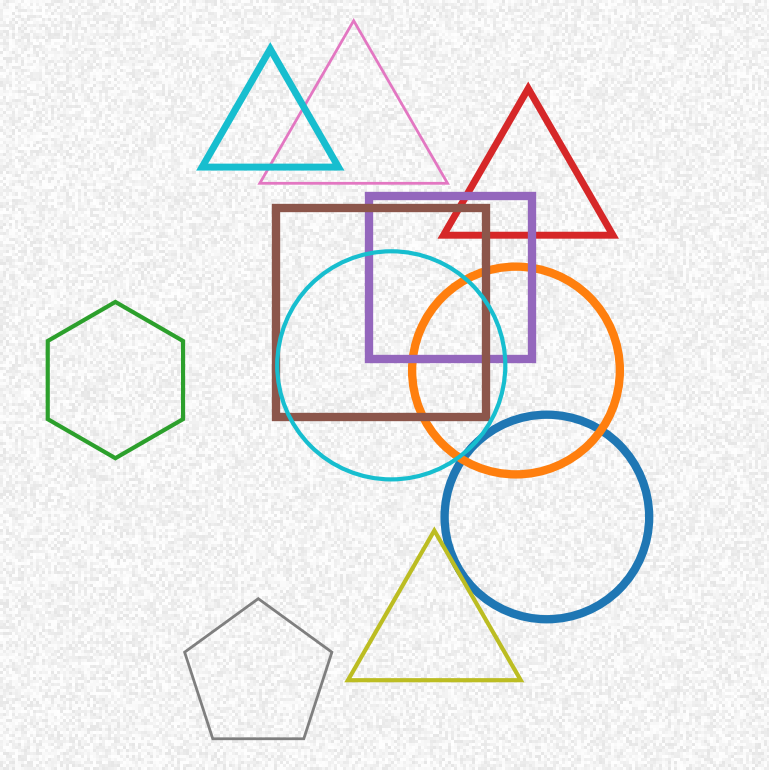[{"shape": "circle", "thickness": 3, "radius": 0.66, "center": [0.71, 0.329]}, {"shape": "circle", "thickness": 3, "radius": 0.67, "center": [0.67, 0.519]}, {"shape": "hexagon", "thickness": 1.5, "radius": 0.51, "center": [0.15, 0.506]}, {"shape": "triangle", "thickness": 2.5, "radius": 0.64, "center": [0.686, 0.758]}, {"shape": "square", "thickness": 3, "radius": 0.53, "center": [0.585, 0.64]}, {"shape": "square", "thickness": 3, "radius": 0.68, "center": [0.495, 0.594]}, {"shape": "triangle", "thickness": 1, "radius": 0.7, "center": [0.459, 0.832]}, {"shape": "pentagon", "thickness": 1, "radius": 0.5, "center": [0.335, 0.122]}, {"shape": "triangle", "thickness": 1.5, "radius": 0.65, "center": [0.564, 0.181]}, {"shape": "circle", "thickness": 1.5, "radius": 0.74, "center": [0.508, 0.526]}, {"shape": "triangle", "thickness": 2.5, "radius": 0.51, "center": [0.351, 0.834]}]